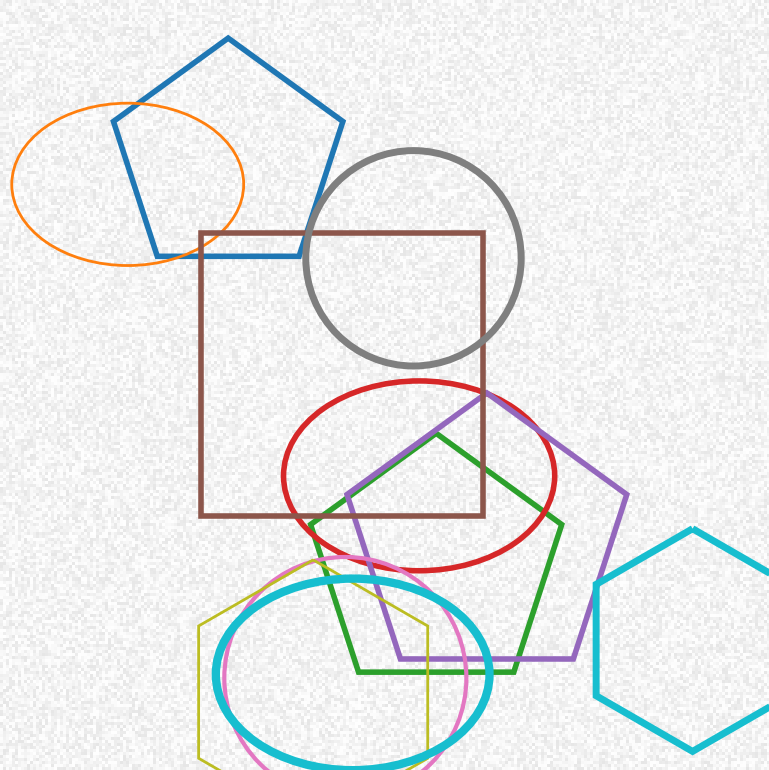[{"shape": "pentagon", "thickness": 2, "radius": 0.78, "center": [0.296, 0.794]}, {"shape": "oval", "thickness": 1, "radius": 0.75, "center": [0.166, 0.761]}, {"shape": "pentagon", "thickness": 2, "radius": 0.86, "center": [0.566, 0.266]}, {"shape": "oval", "thickness": 2, "radius": 0.88, "center": [0.544, 0.382]}, {"shape": "pentagon", "thickness": 2, "radius": 0.95, "center": [0.632, 0.299]}, {"shape": "square", "thickness": 2, "radius": 0.92, "center": [0.444, 0.514]}, {"shape": "circle", "thickness": 1.5, "radius": 0.79, "center": [0.448, 0.119]}, {"shape": "circle", "thickness": 2.5, "radius": 0.7, "center": [0.537, 0.665]}, {"shape": "hexagon", "thickness": 1, "radius": 0.86, "center": [0.407, 0.101]}, {"shape": "oval", "thickness": 3, "radius": 0.89, "center": [0.458, 0.124]}, {"shape": "hexagon", "thickness": 2.5, "radius": 0.72, "center": [0.899, 0.169]}]